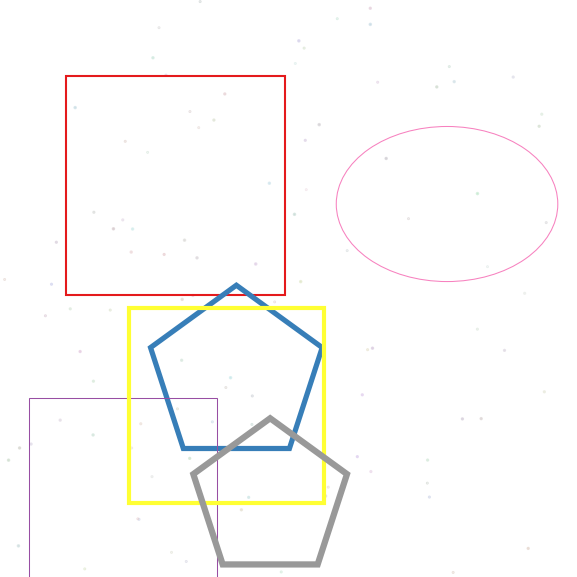[{"shape": "square", "thickness": 1, "radius": 0.95, "center": [0.303, 0.678]}, {"shape": "pentagon", "thickness": 2.5, "radius": 0.78, "center": [0.409, 0.349]}, {"shape": "square", "thickness": 0.5, "radius": 0.82, "center": [0.213, 0.147]}, {"shape": "square", "thickness": 2, "radius": 0.84, "center": [0.393, 0.297]}, {"shape": "oval", "thickness": 0.5, "radius": 0.96, "center": [0.774, 0.646]}, {"shape": "pentagon", "thickness": 3, "radius": 0.7, "center": [0.468, 0.135]}]